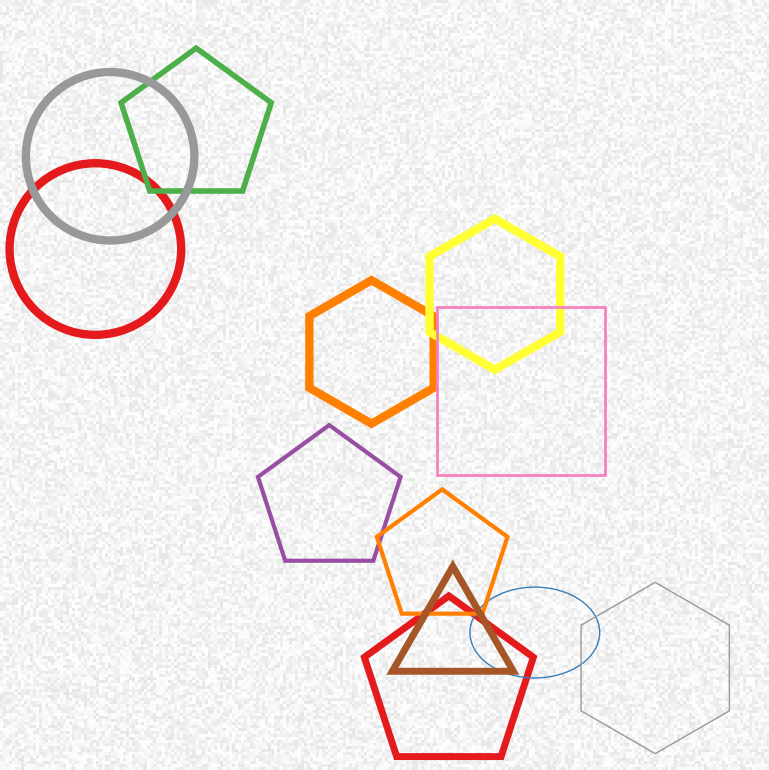[{"shape": "pentagon", "thickness": 2.5, "radius": 0.58, "center": [0.583, 0.111]}, {"shape": "circle", "thickness": 3, "radius": 0.56, "center": [0.124, 0.677]}, {"shape": "oval", "thickness": 0.5, "radius": 0.42, "center": [0.695, 0.179]}, {"shape": "pentagon", "thickness": 2, "radius": 0.51, "center": [0.255, 0.835]}, {"shape": "pentagon", "thickness": 1.5, "radius": 0.49, "center": [0.428, 0.351]}, {"shape": "hexagon", "thickness": 3, "radius": 0.47, "center": [0.482, 0.543]}, {"shape": "pentagon", "thickness": 1.5, "radius": 0.45, "center": [0.574, 0.275]}, {"shape": "hexagon", "thickness": 3, "radius": 0.49, "center": [0.643, 0.618]}, {"shape": "triangle", "thickness": 2.5, "radius": 0.45, "center": [0.588, 0.174]}, {"shape": "square", "thickness": 1, "radius": 0.55, "center": [0.677, 0.492]}, {"shape": "hexagon", "thickness": 0.5, "radius": 0.56, "center": [0.851, 0.132]}, {"shape": "circle", "thickness": 3, "radius": 0.55, "center": [0.143, 0.797]}]